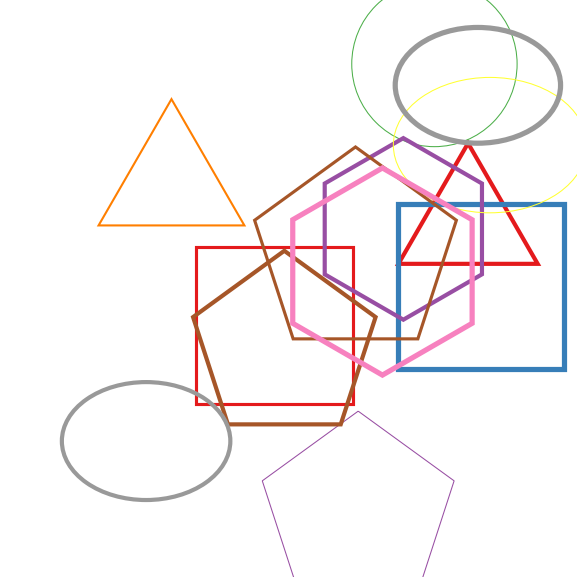[{"shape": "triangle", "thickness": 2, "radius": 0.7, "center": [0.81, 0.612]}, {"shape": "square", "thickness": 1.5, "radius": 0.68, "center": [0.476, 0.435]}, {"shape": "square", "thickness": 2.5, "radius": 0.71, "center": [0.833, 0.503]}, {"shape": "circle", "thickness": 0.5, "radius": 0.72, "center": [0.752, 0.888]}, {"shape": "pentagon", "thickness": 0.5, "radius": 0.87, "center": [0.62, 0.113]}, {"shape": "hexagon", "thickness": 2, "radius": 0.79, "center": [0.698, 0.603]}, {"shape": "triangle", "thickness": 1, "radius": 0.73, "center": [0.297, 0.682]}, {"shape": "oval", "thickness": 0.5, "radius": 0.84, "center": [0.849, 0.748]}, {"shape": "pentagon", "thickness": 2, "radius": 0.83, "center": [0.492, 0.399]}, {"shape": "pentagon", "thickness": 1.5, "radius": 0.92, "center": [0.616, 0.561]}, {"shape": "hexagon", "thickness": 2.5, "radius": 0.9, "center": [0.662, 0.529]}, {"shape": "oval", "thickness": 2.5, "radius": 0.72, "center": [0.828, 0.851]}, {"shape": "oval", "thickness": 2, "radius": 0.73, "center": [0.253, 0.235]}]